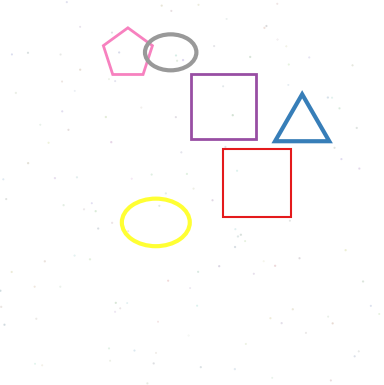[{"shape": "square", "thickness": 1.5, "radius": 0.44, "center": [0.668, 0.524]}, {"shape": "triangle", "thickness": 3, "radius": 0.41, "center": [0.785, 0.674]}, {"shape": "square", "thickness": 2, "radius": 0.42, "center": [0.581, 0.723]}, {"shape": "oval", "thickness": 3, "radius": 0.44, "center": [0.405, 0.422]}, {"shape": "pentagon", "thickness": 2, "radius": 0.34, "center": [0.332, 0.861]}, {"shape": "oval", "thickness": 3, "radius": 0.33, "center": [0.443, 0.864]}]